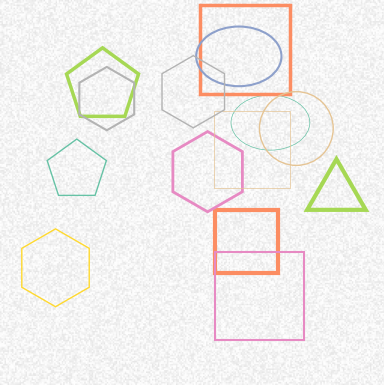[{"shape": "pentagon", "thickness": 1, "radius": 0.4, "center": [0.199, 0.558]}, {"shape": "oval", "thickness": 0.5, "radius": 0.51, "center": [0.702, 0.682]}, {"shape": "square", "thickness": 2.5, "radius": 0.58, "center": [0.637, 0.871]}, {"shape": "square", "thickness": 3, "radius": 0.41, "center": [0.641, 0.373]}, {"shape": "oval", "thickness": 1.5, "radius": 0.55, "center": [0.62, 0.854]}, {"shape": "square", "thickness": 1.5, "radius": 0.57, "center": [0.674, 0.231]}, {"shape": "hexagon", "thickness": 2, "radius": 0.52, "center": [0.539, 0.554]}, {"shape": "pentagon", "thickness": 2.5, "radius": 0.49, "center": [0.266, 0.777]}, {"shape": "triangle", "thickness": 3, "radius": 0.44, "center": [0.874, 0.499]}, {"shape": "hexagon", "thickness": 1, "radius": 0.51, "center": [0.144, 0.304]}, {"shape": "square", "thickness": 0.5, "radius": 0.5, "center": [0.655, 0.611]}, {"shape": "circle", "thickness": 1, "radius": 0.48, "center": [0.77, 0.666]}, {"shape": "hexagon", "thickness": 1, "radius": 0.47, "center": [0.502, 0.762]}, {"shape": "hexagon", "thickness": 1.5, "radius": 0.41, "center": [0.277, 0.744]}]